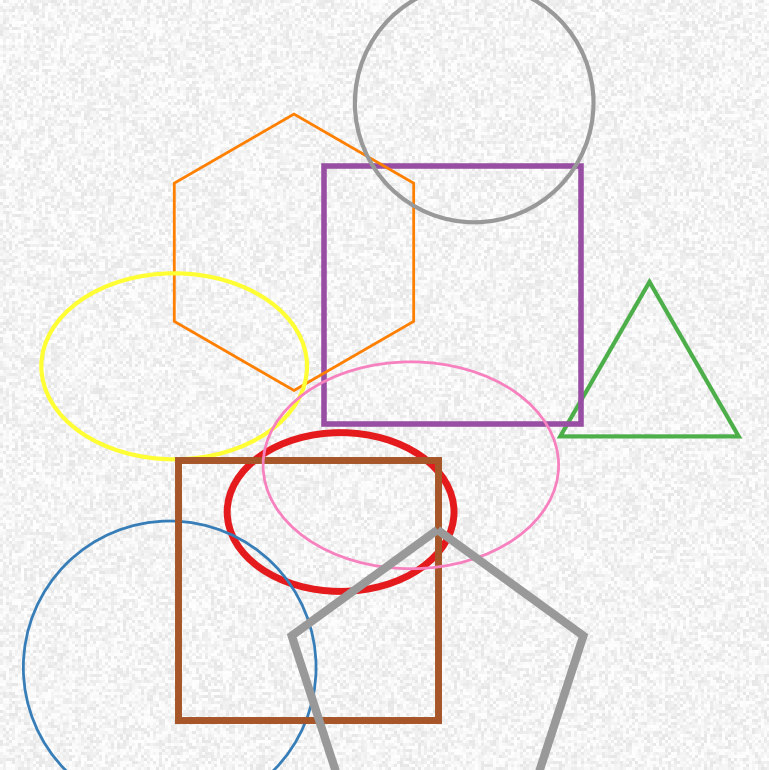[{"shape": "oval", "thickness": 2.5, "radius": 0.74, "center": [0.442, 0.335]}, {"shape": "circle", "thickness": 1, "radius": 0.95, "center": [0.22, 0.133]}, {"shape": "triangle", "thickness": 1.5, "radius": 0.67, "center": [0.843, 0.5]}, {"shape": "square", "thickness": 2, "radius": 0.84, "center": [0.587, 0.617]}, {"shape": "hexagon", "thickness": 1, "radius": 0.9, "center": [0.382, 0.672]}, {"shape": "oval", "thickness": 1.5, "radius": 0.86, "center": [0.226, 0.524]}, {"shape": "square", "thickness": 2.5, "radius": 0.84, "center": [0.4, 0.234]}, {"shape": "oval", "thickness": 1, "radius": 0.96, "center": [0.534, 0.396]}, {"shape": "pentagon", "thickness": 3, "radius": 1.0, "center": [0.568, 0.113]}, {"shape": "circle", "thickness": 1.5, "radius": 0.77, "center": [0.616, 0.866]}]